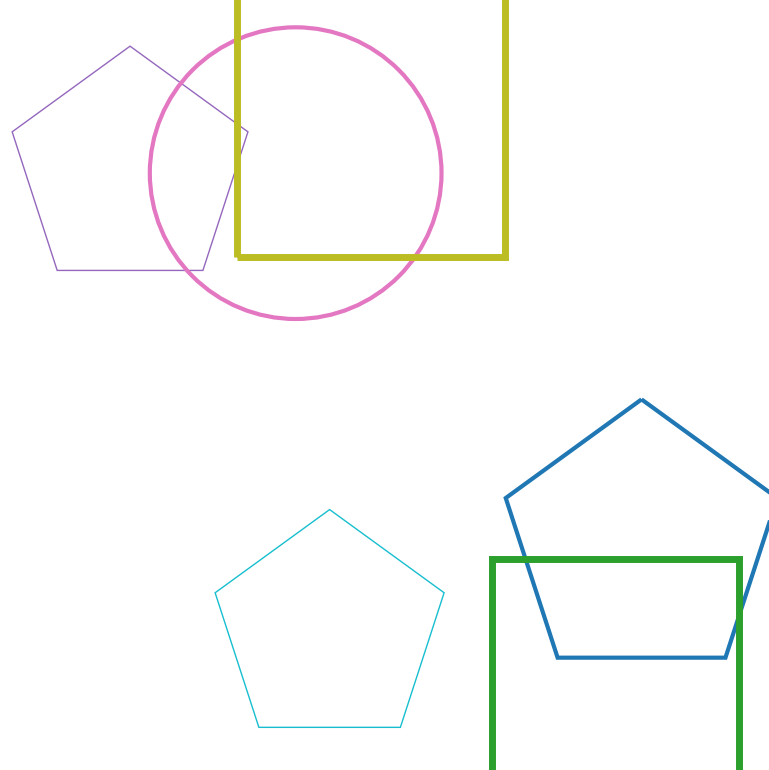[{"shape": "pentagon", "thickness": 1.5, "radius": 0.93, "center": [0.833, 0.296]}, {"shape": "square", "thickness": 2.5, "radius": 0.8, "center": [0.8, 0.114]}, {"shape": "pentagon", "thickness": 0.5, "radius": 0.8, "center": [0.169, 0.779]}, {"shape": "circle", "thickness": 1.5, "radius": 0.95, "center": [0.384, 0.775]}, {"shape": "square", "thickness": 2.5, "radius": 0.87, "center": [0.482, 0.84]}, {"shape": "pentagon", "thickness": 0.5, "radius": 0.78, "center": [0.428, 0.182]}]